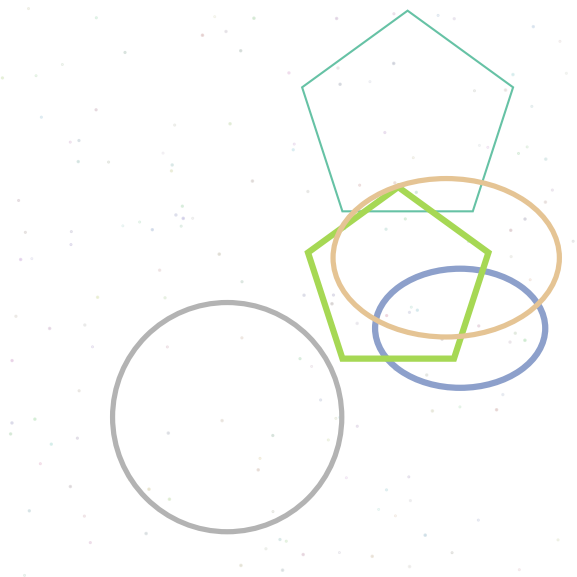[{"shape": "pentagon", "thickness": 1, "radius": 0.96, "center": [0.706, 0.789]}, {"shape": "oval", "thickness": 3, "radius": 0.74, "center": [0.797, 0.431]}, {"shape": "pentagon", "thickness": 3, "radius": 0.82, "center": [0.69, 0.511]}, {"shape": "oval", "thickness": 2.5, "radius": 0.98, "center": [0.773, 0.553]}, {"shape": "circle", "thickness": 2.5, "radius": 0.99, "center": [0.393, 0.277]}]